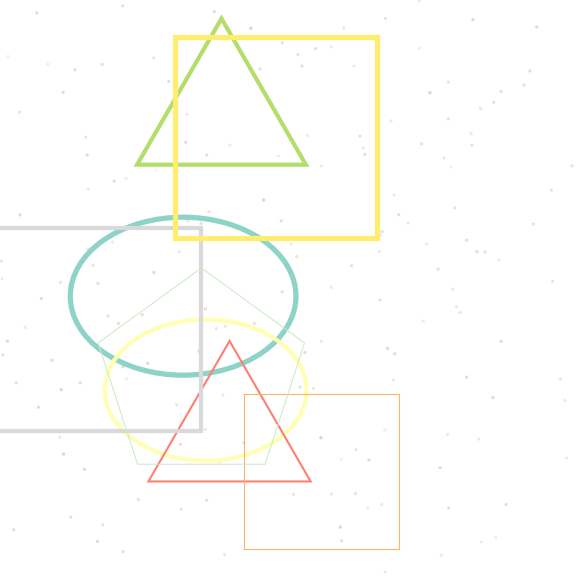[{"shape": "oval", "thickness": 2.5, "radius": 0.98, "center": [0.317, 0.486]}, {"shape": "oval", "thickness": 2, "radius": 0.87, "center": [0.356, 0.324]}, {"shape": "triangle", "thickness": 1, "radius": 0.81, "center": [0.397, 0.247]}, {"shape": "square", "thickness": 0.5, "radius": 0.67, "center": [0.557, 0.183]}, {"shape": "triangle", "thickness": 2, "radius": 0.84, "center": [0.384, 0.798]}, {"shape": "square", "thickness": 2, "radius": 0.88, "center": [0.172, 0.429]}, {"shape": "pentagon", "thickness": 0.5, "radius": 0.94, "center": [0.349, 0.347]}, {"shape": "square", "thickness": 2.5, "radius": 0.87, "center": [0.478, 0.761]}]